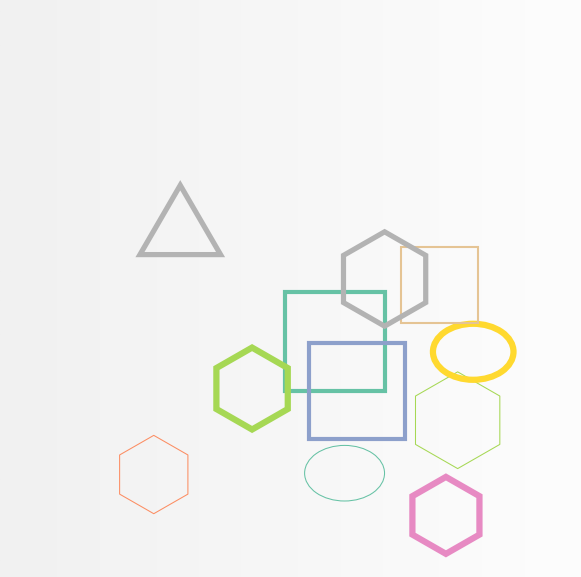[{"shape": "square", "thickness": 2, "radius": 0.43, "center": [0.576, 0.408]}, {"shape": "oval", "thickness": 0.5, "radius": 0.34, "center": [0.593, 0.18]}, {"shape": "hexagon", "thickness": 0.5, "radius": 0.34, "center": [0.265, 0.177]}, {"shape": "square", "thickness": 2, "radius": 0.41, "center": [0.614, 0.322]}, {"shape": "hexagon", "thickness": 3, "radius": 0.33, "center": [0.767, 0.107]}, {"shape": "hexagon", "thickness": 3, "radius": 0.35, "center": [0.434, 0.326]}, {"shape": "hexagon", "thickness": 0.5, "radius": 0.42, "center": [0.787, 0.271]}, {"shape": "oval", "thickness": 3, "radius": 0.35, "center": [0.814, 0.39]}, {"shape": "square", "thickness": 1, "radius": 0.33, "center": [0.757, 0.506]}, {"shape": "triangle", "thickness": 2.5, "radius": 0.4, "center": [0.31, 0.598]}, {"shape": "hexagon", "thickness": 2.5, "radius": 0.41, "center": [0.662, 0.516]}]